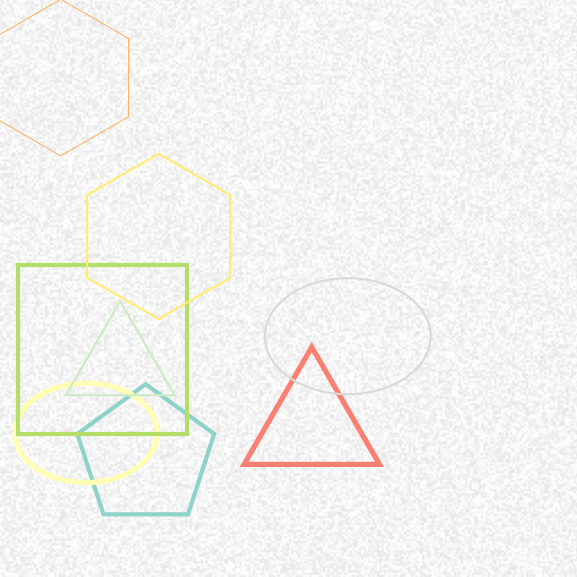[{"shape": "pentagon", "thickness": 2, "radius": 0.62, "center": [0.252, 0.209]}, {"shape": "oval", "thickness": 2.5, "radius": 0.61, "center": [0.149, 0.25]}, {"shape": "triangle", "thickness": 2.5, "radius": 0.68, "center": [0.54, 0.263]}, {"shape": "hexagon", "thickness": 0.5, "radius": 0.68, "center": [0.105, 0.865]}, {"shape": "square", "thickness": 2, "radius": 0.73, "center": [0.177, 0.394]}, {"shape": "oval", "thickness": 1, "radius": 0.72, "center": [0.602, 0.417]}, {"shape": "triangle", "thickness": 1, "radius": 0.54, "center": [0.208, 0.369]}, {"shape": "hexagon", "thickness": 1, "radius": 0.72, "center": [0.275, 0.59]}]